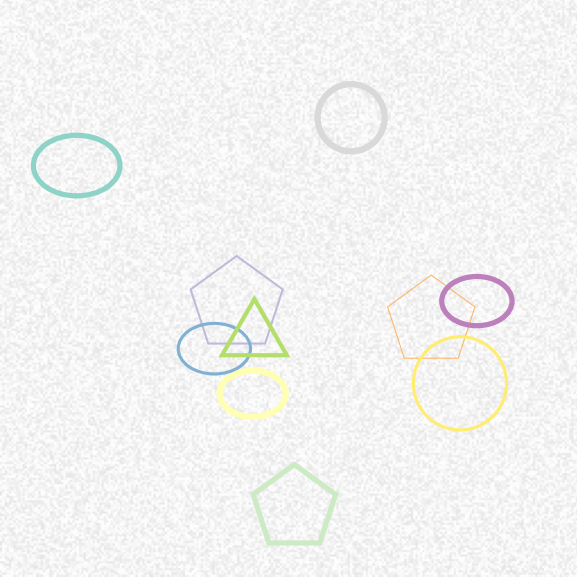[{"shape": "oval", "thickness": 2.5, "radius": 0.37, "center": [0.133, 0.712]}, {"shape": "oval", "thickness": 3, "radius": 0.29, "center": [0.437, 0.317]}, {"shape": "pentagon", "thickness": 1, "radius": 0.42, "center": [0.41, 0.472]}, {"shape": "oval", "thickness": 1.5, "radius": 0.31, "center": [0.371, 0.395]}, {"shape": "pentagon", "thickness": 0.5, "radius": 0.4, "center": [0.747, 0.443]}, {"shape": "triangle", "thickness": 2, "radius": 0.32, "center": [0.44, 0.416]}, {"shape": "circle", "thickness": 3, "radius": 0.29, "center": [0.608, 0.795]}, {"shape": "oval", "thickness": 2.5, "radius": 0.3, "center": [0.826, 0.478]}, {"shape": "pentagon", "thickness": 2.5, "radius": 0.38, "center": [0.51, 0.12]}, {"shape": "circle", "thickness": 1.5, "radius": 0.4, "center": [0.796, 0.335]}]